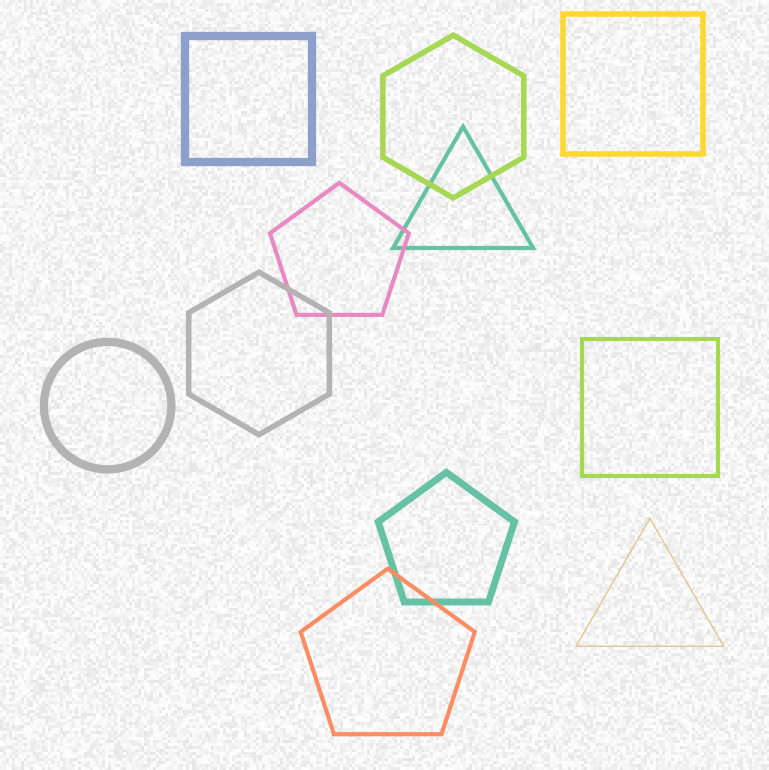[{"shape": "pentagon", "thickness": 2.5, "radius": 0.47, "center": [0.58, 0.293]}, {"shape": "triangle", "thickness": 1.5, "radius": 0.53, "center": [0.601, 0.73]}, {"shape": "pentagon", "thickness": 1.5, "radius": 0.59, "center": [0.504, 0.143]}, {"shape": "square", "thickness": 3, "radius": 0.41, "center": [0.323, 0.871]}, {"shape": "pentagon", "thickness": 1.5, "radius": 0.47, "center": [0.441, 0.668]}, {"shape": "hexagon", "thickness": 2, "radius": 0.53, "center": [0.589, 0.849]}, {"shape": "square", "thickness": 1.5, "radius": 0.44, "center": [0.844, 0.471]}, {"shape": "square", "thickness": 2, "radius": 0.46, "center": [0.822, 0.891]}, {"shape": "triangle", "thickness": 0.5, "radius": 0.55, "center": [0.844, 0.216]}, {"shape": "hexagon", "thickness": 2, "radius": 0.53, "center": [0.336, 0.541]}, {"shape": "circle", "thickness": 3, "radius": 0.41, "center": [0.14, 0.473]}]